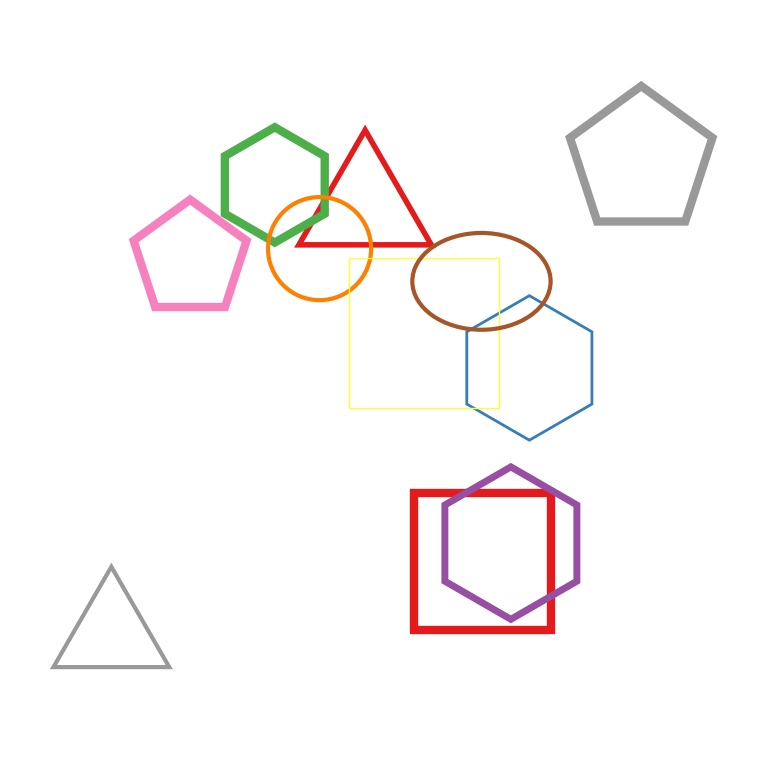[{"shape": "square", "thickness": 3, "radius": 0.45, "center": [0.627, 0.271]}, {"shape": "triangle", "thickness": 2, "radius": 0.5, "center": [0.474, 0.732]}, {"shape": "hexagon", "thickness": 1, "radius": 0.47, "center": [0.687, 0.522]}, {"shape": "hexagon", "thickness": 3, "radius": 0.37, "center": [0.357, 0.76]}, {"shape": "hexagon", "thickness": 2.5, "radius": 0.49, "center": [0.663, 0.295]}, {"shape": "circle", "thickness": 1.5, "radius": 0.33, "center": [0.415, 0.677]}, {"shape": "square", "thickness": 0.5, "radius": 0.49, "center": [0.551, 0.567]}, {"shape": "oval", "thickness": 1.5, "radius": 0.45, "center": [0.625, 0.635]}, {"shape": "pentagon", "thickness": 3, "radius": 0.39, "center": [0.247, 0.664]}, {"shape": "triangle", "thickness": 1.5, "radius": 0.43, "center": [0.145, 0.177]}, {"shape": "pentagon", "thickness": 3, "radius": 0.49, "center": [0.833, 0.791]}]